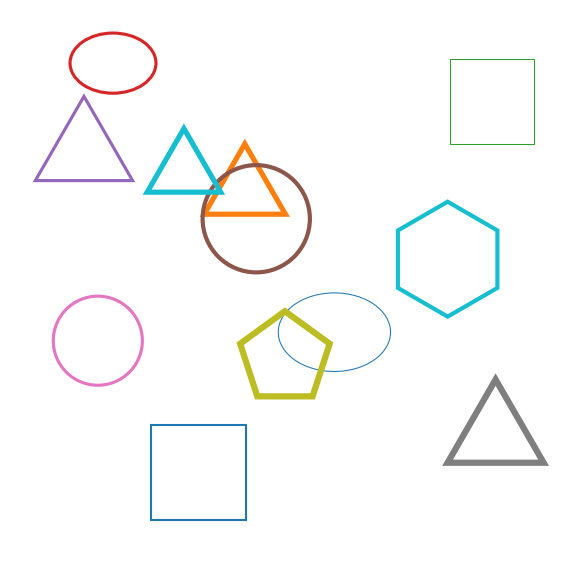[{"shape": "oval", "thickness": 0.5, "radius": 0.49, "center": [0.579, 0.424]}, {"shape": "square", "thickness": 1, "radius": 0.41, "center": [0.344, 0.181]}, {"shape": "triangle", "thickness": 2.5, "radius": 0.41, "center": [0.424, 0.669]}, {"shape": "square", "thickness": 0.5, "radius": 0.36, "center": [0.852, 0.823]}, {"shape": "oval", "thickness": 1.5, "radius": 0.37, "center": [0.196, 0.89]}, {"shape": "triangle", "thickness": 1.5, "radius": 0.49, "center": [0.145, 0.735]}, {"shape": "circle", "thickness": 2, "radius": 0.46, "center": [0.444, 0.62]}, {"shape": "circle", "thickness": 1.5, "radius": 0.39, "center": [0.169, 0.409]}, {"shape": "triangle", "thickness": 3, "radius": 0.48, "center": [0.858, 0.246]}, {"shape": "pentagon", "thickness": 3, "radius": 0.41, "center": [0.493, 0.379]}, {"shape": "hexagon", "thickness": 2, "radius": 0.5, "center": [0.775, 0.55]}, {"shape": "triangle", "thickness": 2.5, "radius": 0.37, "center": [0.318, 0.703]}]